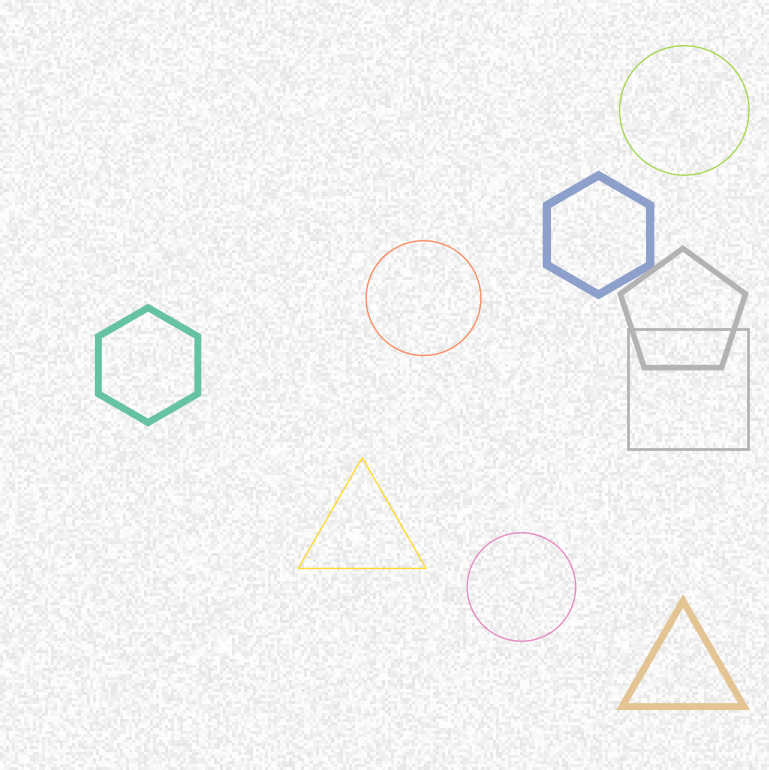[{"shape": "hexagon", "thickness": 2.5, "radius": 0.37, "center": [0.192, 0.526]}, {"shape": "circle", "thickness": 0.5, "radius": 0.37, "center": [0.55, 0.613]}, {"shape": "hexagon", "thickness": 3, "radius": 0.39, "center": [0.777, 0.695]}, {"shape": "circle", "thickness": 0.5, "radius": 0.35, "center": [0.677, 0.238]}, {"shape": "circle", "thickness": 0.5, "radius": 0.42, "center": [0.889, 0.857]}, {"shape": "triangle", "thickness": 0.5, "radius": 0.48, "center": [0.47, 0.31]}, {"shape": "triangle", "thickness": 2.5, "radius": 0.46, "center": [0.887, 0.128]}, {"shape": "pentagon", "thickness": 2, "radius": 0.43, "center": [0.887, 0.592]}, {"shape": "square", "thickness": 1, "radius": 0.39, "center": [0.893, 0.495]}]